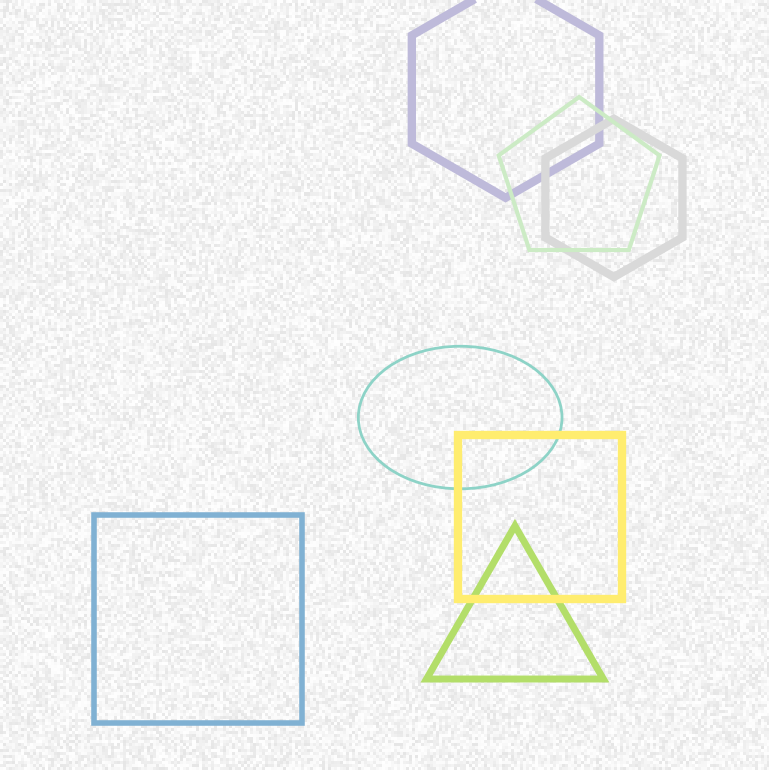[{"shape": "oval", "thickness": 1, "radius": 0.66, "center": [0.598, 0.458]}, {"shape": "hexagon", "thickness": 3, "radius": 0.7, "center": [0.657, 0.884]}, {"shape": "square", "thickness": 2, "radius": 0.67, "center": [0.257, 0.196]}, {"shape": "triangle", "thickness": 2.5, "radius": 0.66, "center": [0.669, 0.184]}, {"shape": "hexagon", "thickness": 3, "radius": 0.51, "center": [0.797, 0.743]}, {"shape": "pentagon", "thickness": 1.5, "radius": 0.55, "center": [0.752, 0.764]}, {"shape": "square", "thickness": 3, "radius": 0.53, "center": [0.701, 0.328]}]